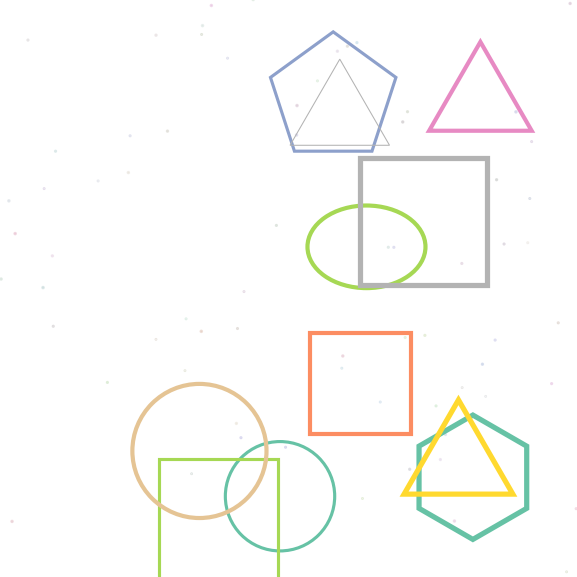[{"shape": "hexagon", "thickness": 2.5, "radius": 0.54, "center": [0.819, 0.173]}, {"shape": "circle", "thickness": 1.5, "radius": 0.47, "center": [0.485, 0.14]}, {"shape": "square", "thickness": 2, "radius": 0.44, "center": [0.624, 0.336]}, {"shape": "pentagon", "thickness": 1.5, "radius": 0.57, "center": [0.577, 0.83]}, {"shape": "triangle", "thickness": 2, "radius": 0.51, "center": [0.832, 0.824]}, {"shape": "oval", "thickness": 2, "radius": 0.51, "center": [0.635, 0.572]}, {"shape": "square", "thickness": 1.5, "radius": 0.52, "center": [0.378, 0.101]}, {"shape": "triangle", "thickness": 2.5, "radius": 0.54, "center": [0.794, 0.198]}, {"shape": "circle", "thickness": 2, "radius": 0.58, "center": [0.345, 0.218]}, {"shape": "triangle", "thickness": 0.5, "radius": 0.5, "center": [0.588, 0.797]}, {"shape": "square", "thickness": 2.5, "radius": 0.55, "center": [0.733, 0.616]}]